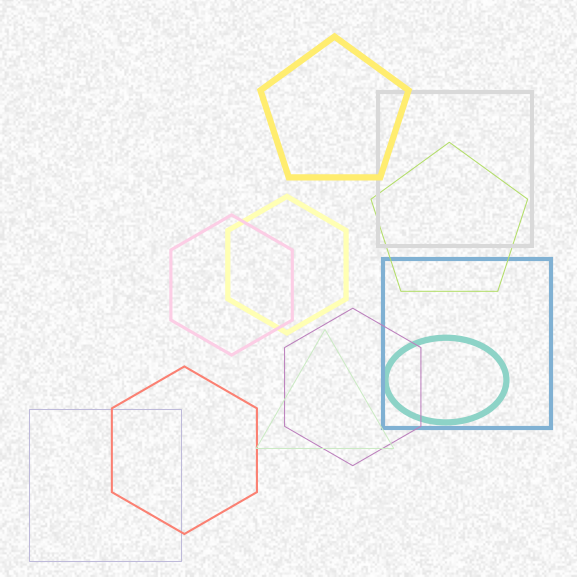[{"shape": "oval", "thickness": 3, "radius": 0.52, "center": [0.772, 0.341]}, {"shape": "hexagon", "thickness": 2.5, "radius": 0.59, "center": [0.497, 0.541]}, {"shape": "square", "thickness": 0.5, "radius": 0.66, "center": [0.182, 0.159]}, {"shape": "hexagon", "thickness": 1, "radius": 0.73, "center": [0.319, 0.22]}, {"shape": "square", "thickness": 2, "radius": 0.73, "center": [0.809, 0.405]}, {"shape": "pentagon", "thickness": 0.5, "radius": 0.71, "center": [0.778, 0.61]}, {"shape": "hexagon", "thickness": 1.5, "radius": 0.61, "center": [0.401, 0.506]}, {"shape": "square", "thickness": 2, "radius": 0.67, "center": [0.788, 0.707]}, {"shape": "hexagon", "thickness": 0.5, "radius": 0.68, "center": [0.611, 0.329]}, {"shape": "triangle", "thickness": 0.5, "radius": 0.69, "center": [0.563, 0.291]}, {"shape": "pentagon", "thickness": 3, "radius": 0.67, "center": [0.579, 0.801]}]